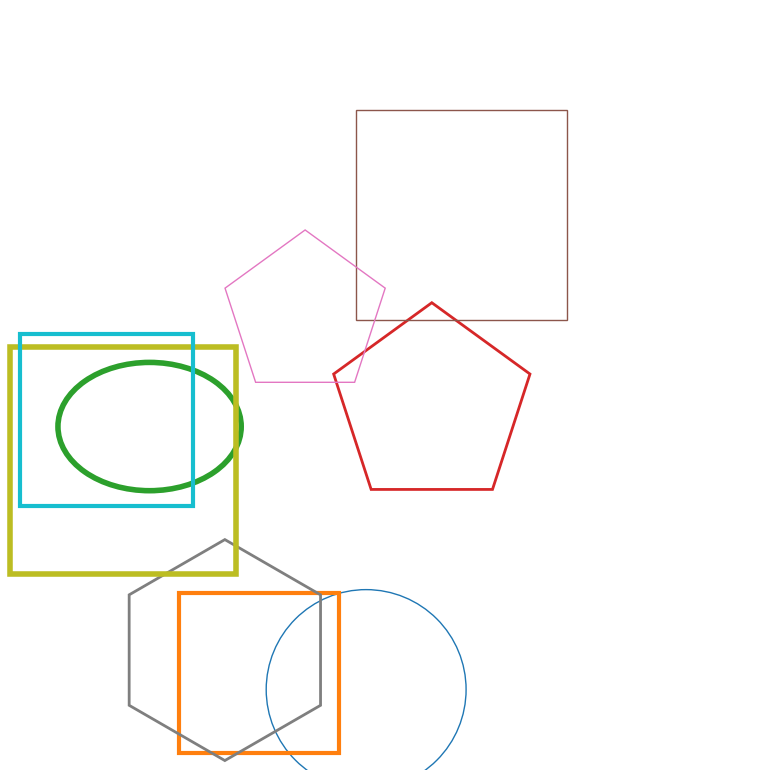[{"shape": "circle", "thickness": 0.5, "radius": 0.65, "center": [0.476, 0.104]}, {"shape": "square", "thickness": 1.5, "radius": 0.52, "center": [0.337, 0.126]}, {"shape": "oval", "thickness": 2, "radius": 0.6, "center": [0.194, 0.446]}, {"shape": "pentagon", "thickness": 1, "radius": 0.67, "center": [0.561, 0.473]}, {"shape": "square", "thickness": 0.5, "radius": 0.68, "center": [0.599, 0.721]}, {"shape": "pentagon", "thickness": 0.5, "radius": 0.55, "center": [0.396, 0.592]}, {"shape": "hexagon", "thickness": 1, "radius": 0.72, "center": [0.292, 0.156]}, {"shape": "square", "thickness": 2, "radius": 0.74, "center": [0.16, 0.402]}, {"shape": "square", "thickness": 1.5, "radius": 0.56, "center": [0.138, 0.455]}]